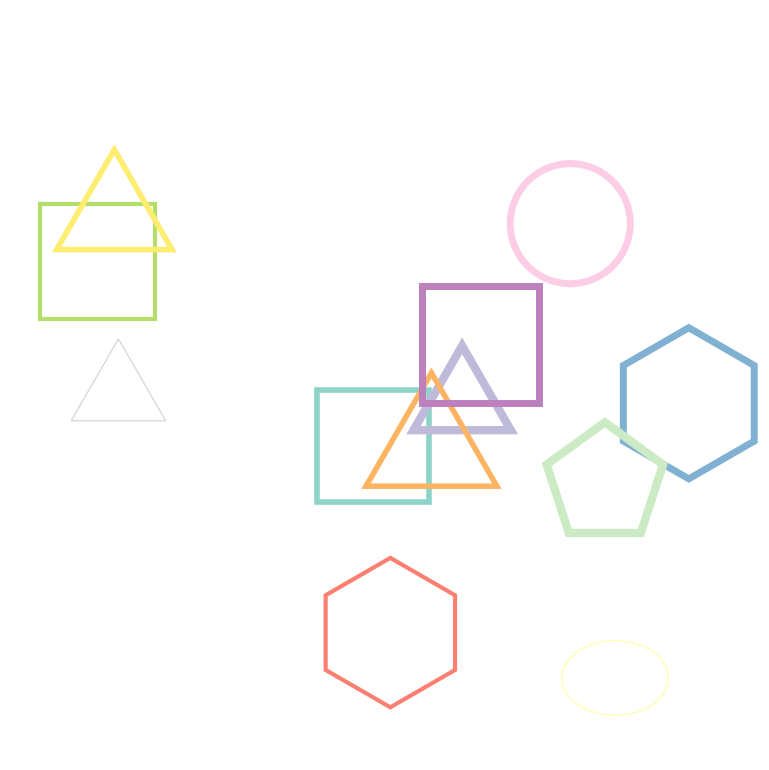[{"shape": "square", "thickness": 2, "radius": 0.37, "center": [0.485, 0.421]}, {"shape": "oval", "thickness": 0.5, "radius": 0.35, "center": [0.799, 0.12]}, {"shape": "triangle", "thickness": 3, "radius": 0.37, "center": [0.6, 0.478]}, {"shape": "hexagon", "thickness": 1.5, "radius": 0.49, "center": [0.507, 0.178]}, {"shape": "hexagon", "thickness": 2.5, "radius": 0.49, "center": [0.895, 0.476]}, {"shape": "triangle", "thickness": 2, "radius": 0.49, "center": [0.56, 0.418]}, {"shape": "square", "thickness": 1.5, "radius": 0.37, "center": [0.127, 0.661]}, {"shape": "circle", "thickness": 2.5, "radius": 0.39, "center": [0.741, 0.71]}, {"shape": "triangle", "thickness": 0.5, "radius": 0.35, "center": [0.154, 0.489]}, {"shape": "square", "thickness": 2.5, "radius": 0.38, "center": [0.624, 0.552]}, {"shape": "pentagon", "thickness": 3, "radius": 0.4, "center": [0.786, 0.372]}, {"shape": "triangle", "thickness": 2, "radius": 0.43, "center": [0.148, 0.719]}]